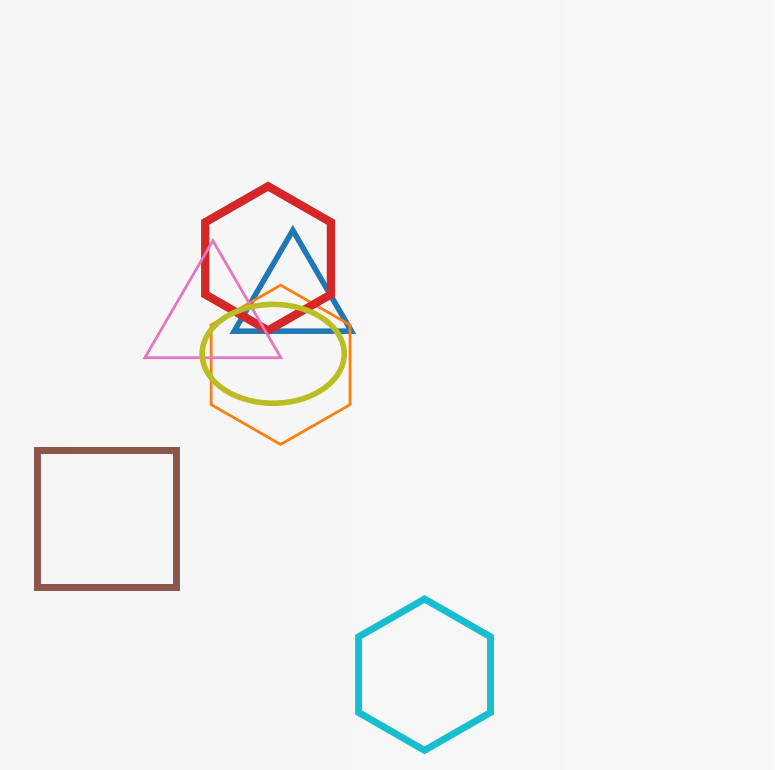[{"shape": "triangle", "thickness": 2, "radius": 0.44, "center": [0.378, 0.614]}, {"shape": "hexagon", "thickness": 1, "radius": 0.52, "center": [0.362, 0.526]}, {"shape": "hexagon", "thickness": 3, "radius": 0.47, "center": [0.346, 0.664]}, {"shape": "square", "thickness": 2.5, "radius": 0.45, "center": [0.138, 0.326]}, {"shape": "triangle", "thickness": 1, "radius": 0.51, "center": [0.275, 0.586]}, {"shape": "oval", "thickness": 2, "radius": 0.46, "center": [0.353, 0.541]}, {"shape": "hexagon", "thickness": 2.5, "radius": 0.49, "center": [0.548, 0.124]}]